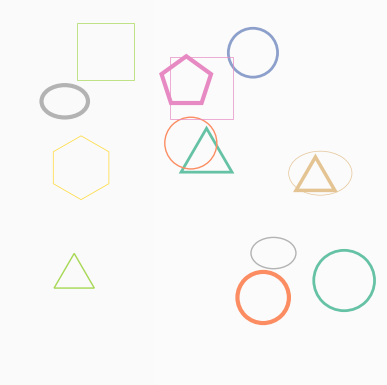[{"shape": "circle", "thickness": 2, "radius": 0.39, "center": [0.888, 0.271]}, {"shape": "triangle", "thickness": 2, "radius": 0.38, "center": [0.533, 0.591]}, {"shape": "circle", "thickness": 3, "radius": 0.33, "center": [0.679, 0.227]}, {"shape": "circle", "thickness": 1, "radius": 0.34, "center": [0.492, 0.628]}, {"shape": "circle", "thickness": 2, "radius": 0.32, "center": [0.653, 0.863]}, {"shape": "pentagon", "thickness": 3, "radius": 0.34, "center": [0.481, 0.787]}, {"shape": "square", "thickness": 0.5, "radius": 0.4, "center": [0.519, 0.772]}, {"shape": "triangle", "thickness": 1, "radius": 0.3, "center": [0.191, 0.282]}, {"shape": "square", "thickness": 0.5, "radius": 0.37, "center": [0.272, 0.866]}, {"shape": "hexagon", "thickness": 0.5, "radius": 0.41, "center": [0.209, 0.564]}, {"shape": "triangle", "thickness": 2.5, "radius": 0.29, "center": [0.814, 0.534]}, {"shape": "oval", "thickness": 0.5, "radius": 0.41, "center": [0.827, 0.55]}, {"shape": "oval", "thickness": 3, "radius": 0.3, "center": [0.167, 0.737]}, {"shape": "oval", "thickness": 1, "radius": 0.29, "center": [0.706, 0.343]}]